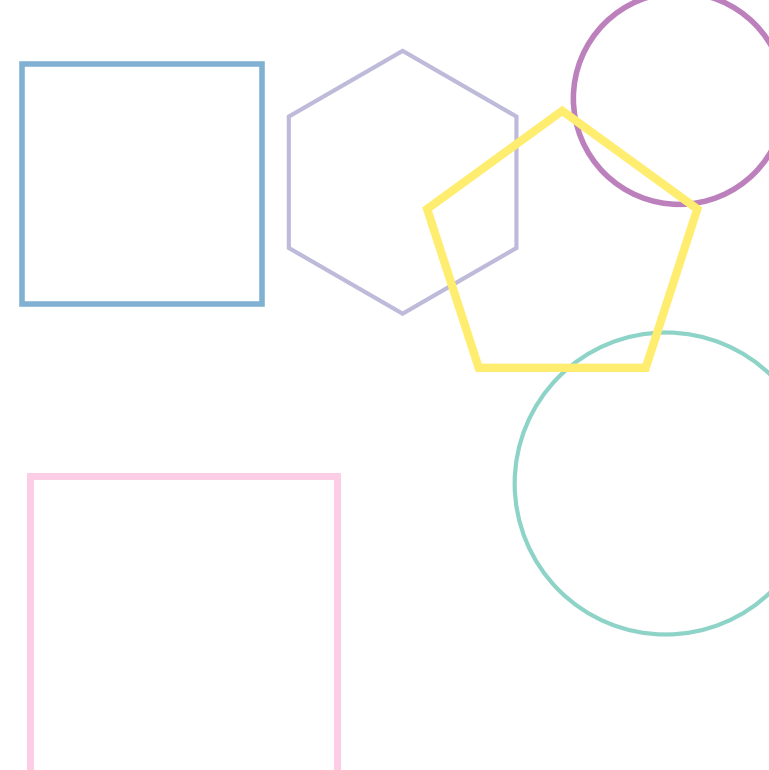[{"shape": "circle", "thickness": 1.5, "radius": 0.98, "center": [0.865, 0.372]}, {"shape": "hexagon", "thickness": 1.5, "radius": 0.85, "center": [0.523, 0.763]}, {"shape": "square", "thickness": 2, "radius": 0.78, "center": [0.185, 0.761]}, {"shape": "square", "thickness": 2.5, "radius": 1.0, "center": [0.239, 0.183]}, {"shape": "circle", "thickness": 2, "radius": 0.69, "center": [0.882, 0.872]}, {"shape": "pentagon", "thickness": 3, "radius": 0.92, "center": [0.73, 0.672]}]